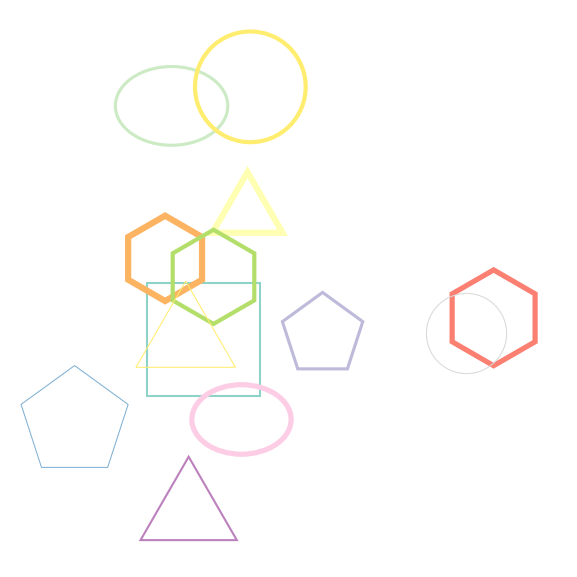[{"shape": "square", "thickness": 1, "radius": 0.49, "center": [0.353, 0.411]}, {"shape": "triangle", "thickness": 3, "radius": 0.35, "center": [0.429, 0.631]}, {"shape": "pentagon", "thickness": 1.5, "radius": 0.37, "center": [0.559, 0.42]}, {"shape": "hexagon", "thickness": 2.5, "radius": 0.41, "center": [0.855, 0.449]}, {"shape": "pentagon", "thickness": 0.5, "radius": 0.49, "center": [0.129, 0.269]}, {"shape": "hexagon", "thickness": 3, "radius": 0.37, "center": [0.286, 0.552]}, {"shape": "hexagon", "thickness": 2, "radius": 0.41, "center": [0.37, 0.52]}, {"shape": "oval", "thickness": 2.5, "radius": 0.43, "center": [0.418, 0.273]}, {"shape": "circle", "thickness": 0.5, "radius": 0.35, "center": [0.808, 0.422]}, {"shape": "triangle", "thickness": 1, "radius": 0.48, "center": [0.327, 0.112]}, {"shape": "oval", "thickness": 1.5, "radius": 0.49, "center": [0.297, 0.816]}, {"shape": "circle", "thickness": 2, "radius": 0.48, "center": [0.433, 0.849]}, {"shape": "triangle", "thickness": 0.5, "radius": 0.5, "center": [0.322, 0.413]}]